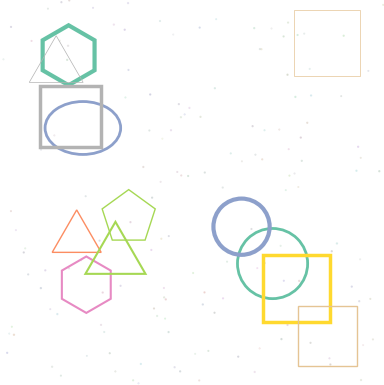[{"shape": "hexagon", "thickness": 3, "radius": 0.39, "center": [0.178, 0.856]}, {"shape": "circle", "thickness": 2, "radius": 0.46, "center": [0.708, 0.315]}, {"shape": "triangle", "thickness": 1, "radius": 0.37, "center": [0.199, 0.381]}, {"shape": "oval", "thickness": 2, "radius": 0.49, "center": [0.215, 0.668]}, {"shape": "circle", "thickness": 3, "radius": 0.37, "center": [0.627, 0.411]}, {"shape": "hexagon", "thickness": 1.5, "radius": 0.37, "center": [0.224, 0.261]}, {"shape": "pentagon", "thickness": 1, "radius": 0.36, "center": [0.334, 0.435]}, {"shape": "triangle", "thickness": 1.5, "radius": 0.45, "center": [0.3, 0.334]}, {"shape": "square", "thickness": 2.5, "radius": 0.44, "center": [0.77, 0.251]}, {"shape": "square", "thickness": 0.5, "radius": 0.43, "center": [0.85, 0.888]}, {"shape": "square", "thickness": 1, "radius": 0.39, "center": [0.851, 0.127]}, {"shape": "square", "thickness": 2.5, "radius": 0.4, "center": [0.184, 0.699]}, {"shape": "triangle", "thickness": 0.5, "radius": 0.4, "center": [0.146, 0.826]}]